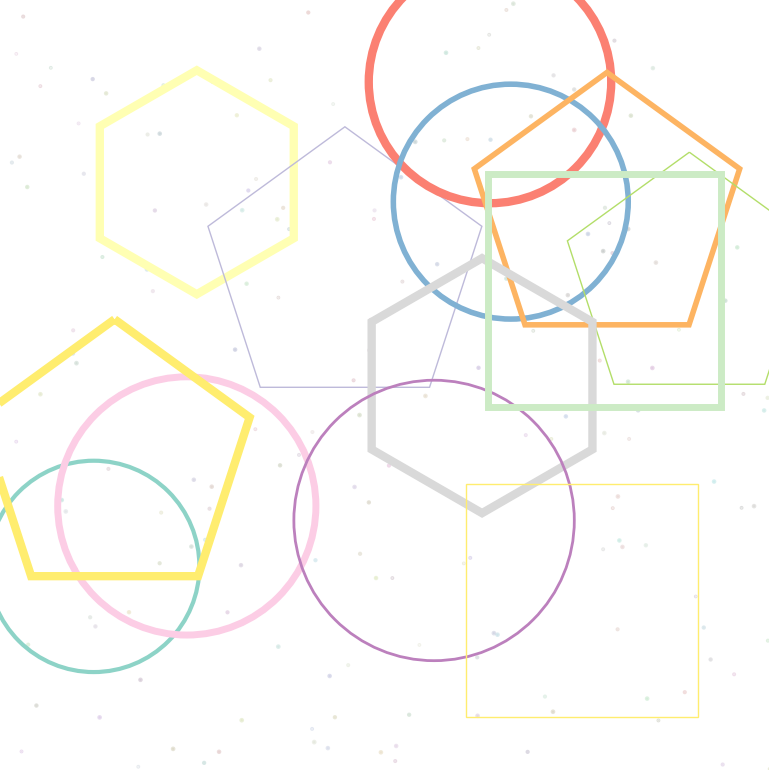[{"shape": "circle", "thickness": 1.5, "radius": 0.69, "center": [0.122, 0.264]}, {"shape": "hexagon", "thickness": 3, "radius": 0.73, "center": [0.256, 0.763]}, {"shape": "pentagon", "thickness": 0.5, "radius": 0.94, "center": [0.448, 0.648]}, {"shape": "circle", "thickness": 3, "radius": 0.79, "center": [0.636, 0.894]}, {"shape": "circle", "thickness": 2, "radius": 0.76, "center": [0.663, 0.738]}, {"shape": "pentagon", "thickness": 2, "radius": 0.91, "center": [0.788, 0.725]}, {"shape": "pentagon", "thickness": 0.5, "radius": 0.83, "center": [0.895, 0.636]}, {"shape": "circle", "thickness": 2.5, "radius": 0.84, "center": [0.243, 0.343]}, {"shape": "hexagon", "thickness": 3, "radius": 0.83, "center": [0.626, 0.499]}, {"shape": "circle", "thickness": 1, "radius": 0.91, "center": [0.564, 0.324]}, {"shape": "square", "thickness": 2.5, "radius": 0.76, "center": [0.785, 0.623]}, {"shape": "pentagon", "thickness": 3, "radius": 0.92, "center": [0.149, 0.401]}, {"shape": "square", "thickness": 0.5, "radius": 0.76, "center": [0.756, 0.22]}]